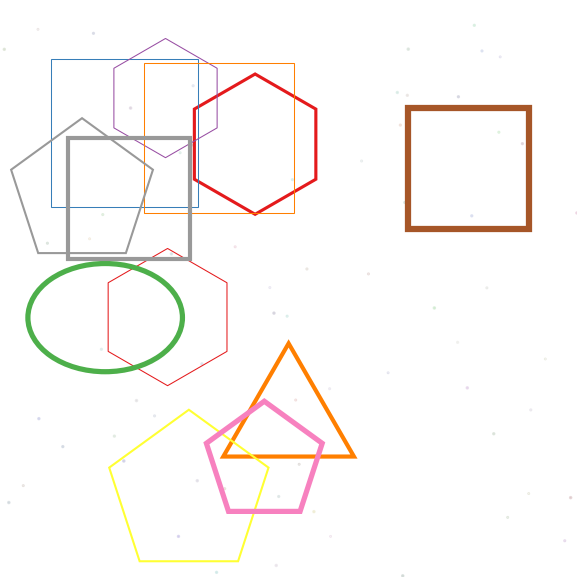[{"shape": "hexagon", "thickness": 0.5, "radius": 0.59, "center": [0.29, 0.45]}, {"shape": "hexagon", "thickness": 1.5, "radius": 0.61, "center": [0.442, 0.75]}, {"shape": "square", "thickness": 0.5, "radius": 0.64, "center": [0.216, 0.769]}, {"shape": "oval", "thickness": 2.5, "radius": 0.67, "center": [0.182, 0.449]}, {"shape": "hexagon", "thickness": 0.5, "radius": 0.52, "center": [0.287, 0.829]}, {"shape": "square", "thickness": 0.5, "radius": 0.65, "center": [0.379, 0.761]}, {"shape": "triangle", "thickness": 2, "radius": 0.65, "center": [0.5, 0.274]}, {"shape": "pentagon", "thickness": 1, "radius": 0.73, "center": [0.327, 0.145]}, {"shape": "square", "thickness": 3, "radius": 0.52, "center": [0.811, 0.708]}, {"shape": "pentagon", "thickness": 2.5, "radius": 0.53, "center": [0.458, 0.199]}, {"shape": "pentagon", "thickness": 1, "radius": 0.65, "center": [0.142, 0.665]}, {"shape": "square", "thickness": 2, "radius": 0.53, "center": [0.224, 0.655]}]